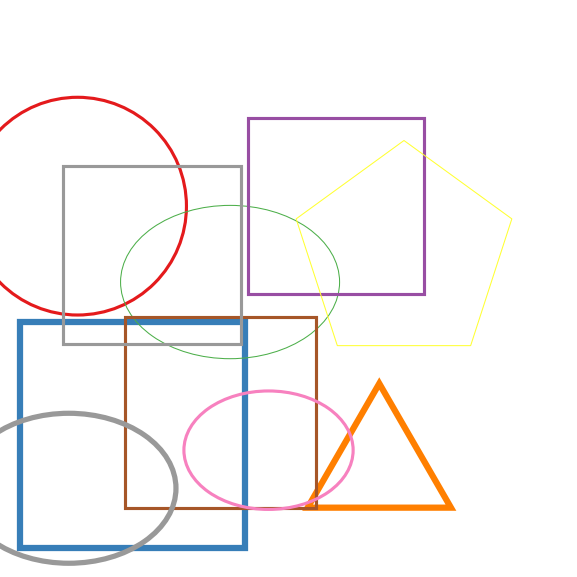[{"shape": "circle", "thickness": 1.5, "radius": 0.94, "center": [0.134, 0.642]}, {"shape": "square", "thickness": 3, "radius": 0.98, "center": [0.23, 0.246]}, {"shape": "oval", "thickness": 0.5, "radius": 0.95, "center": [0.398, 0.511]}, {"shape": "square", "thickness": 1.5, "radius": 0.76, "center": [0.581, 0.642]}, {"shape": "triangle", "thickness": 3, "radius": 0.72, "center": [0.657, 0.192]}, {"shape": "pentagon", "thickness": 0.5, "radius": 0.98, "center": [0.7, 0.559]}, {"shape": "square", "thickness": 1.5, "radius": 0.83, "center": [0.382, 0.284]}, {"shape": "oval", "thickness": 1.5, "radius": 0.73, "center": [0.465, 0.22]}, {"shape": "oval", "thickness": 2.5, "radius": 0.93, "center": [0.119, 0.154]}, {"shape": "square", "thickness": 1.5, "radius": 0.77, "center": [0.263, 0.557]}]